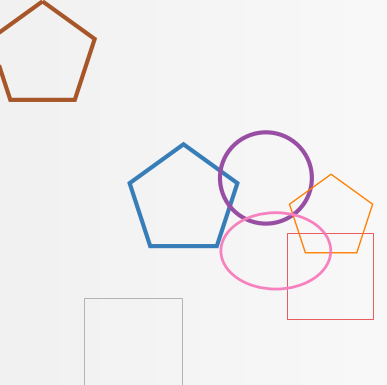[{"shape": "square", "thickness": 0.5, "radius": 0.56, "center": [0.853, 0.282]}, {"shape": "pentagon", "thickness": 3, "radius": 0.73, "center": [0.474, 0.479]}, {"shape": "circle", "thickness": 3, "radius": 0.59, "center": [0.686, 0.538]}, {"shape": "pentagon", "thickness": 1, "radius": 0.56, "center": [0.854, 0.435]}, {"shape": "pentagon", "thickness": 3, "radius": 0.71, "center": [0.11, 0.855]}, {"shape": "oval", "thickness": 2, "radius": 0.71, "center": [0.712, 0.348]}, {"shape": "square", "thickness": 0.5, "radius": 0.63, "center": [0.343, 0.101]}]